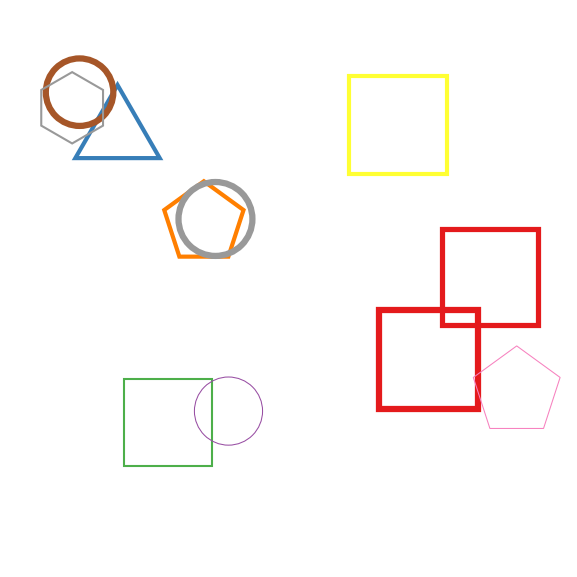[{"shape": "square", "thickness": 2.5, "radius": 0.41, "center": [0.849, 0.52]}, {"shape": "square", "thickness": 3, "radius": 0.43, "center": [0.741, 0.376]}, {"shape": "triangle", "thickness": 2, "radius": 0.42, "center": [0.204, 0.768]}, {"shape": "square", "thickness": 1, "radius": 0.38, "center": [0.291, 0.267]}, {"shape": "circle", "thickness": 0.5, "radius": 0.29, "center": [0.396, 0.287]}, {"shape": "pentagon", "thickness": 2, "radius": 0.36, "center": [0.353, 0.613]}, {"shape": "square", "thickness": 2, "radius": 0.43, "center": [0.689, 0.783]}, {"shape": "circle", "thickness": 3, "radius": 0.29, "center": [0.138, 0.84]}, {"shape": "pentagon", "thickness": 0.5, "radius": 0.4, "center": [0.895, 0.321]}, {"shape": "circle", "thickness": 3, "radius": 0.32, "center": [0.373, 0.62]}, {"shape": "hexagon", "thickness": 1, "radius": 0.31, "center": [0.125, 0.812]}]